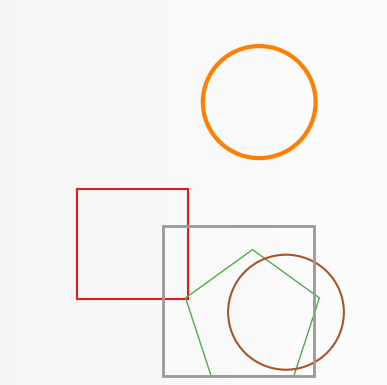[{"shape": "square", "thickness": 1.5, "radius": 0.71, "center": [0.342, 0.366]}, {"shape": "pentagon", "thickness": 1, "radius": 0.91, "center": [0.652, 0.17]}, {"shape": "circle", "thickness": 3, "radius": 0.73, "center": [0.669, 0.735]}, {"shape": "circle", "thickness": 1.5, "radius": 0.75, "center": [0.738, 0.189]}, {"shape": "square", "thickness": 2, "radius": 0.98, "center": [0.615, 0.218]}]